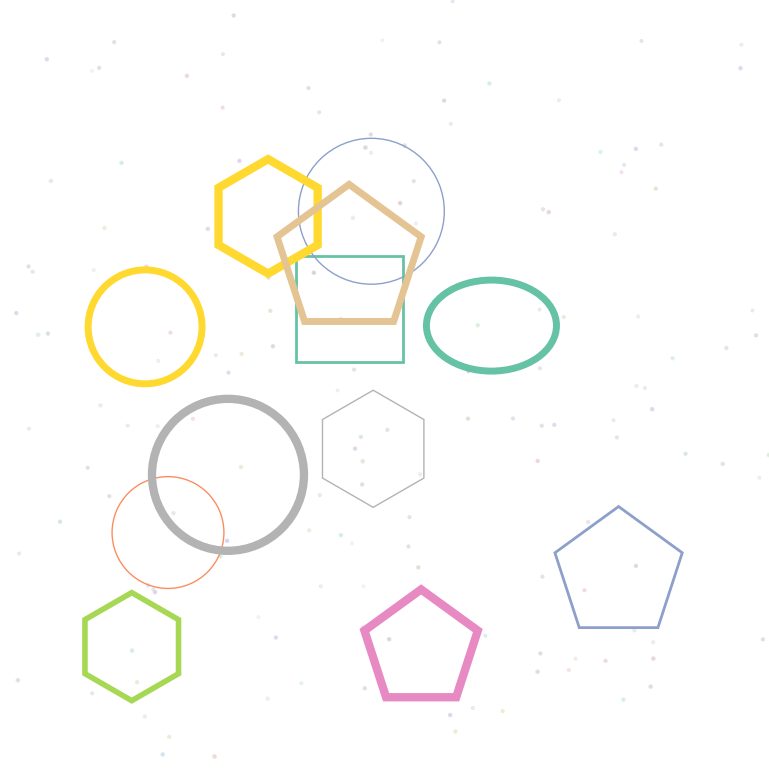[{"shape": "square", "thickness": 1, "radius": 0.35, "center": [0.454, 0.599]}, {"shape": "oval", "thickness": 2.5, "radius": 0.42, "center": [0.638, 0.577]}, {"shape": "circle", "thickness": 0.5, "radius": 0.36, "center": [0.218, 0.308]}, {"shape": "circle", "thickness": 0.5, "radius": 0.47, "center": [0.482, 0.726]}, {"shape": "pentagon", "thickness": 1, "radius": 0.43, "center": [0.803, 0.255]}, {"shape": "pentagon", "thickness": 3, "radius": 0.39, "center": [0.547, 0.157]}, {"shape": "hexagon", "thickness": 2, "radius": 0.35, "center": [0.171, 0.16]}, {"shape": "circle", "thickness": 2.5, "radius": 0.37, "center": [0.188, 0.576]}, {"shape": "hexagon", "thickness": 3, "radius": 0.37, "center": [0.348, 0.719]}, {"shape": "pentagon", "thickness": 2.5, "radius": 0.49, "center": [0.453, 0.662]}, {"shape": "hexagon", "thickness": 0.5, "radius": 0.38, "center": [0.485, 0.417]}, {"shape": "circle", "thickness": 3, "radius": 0.49, "center": [0.296, 0.383]}]